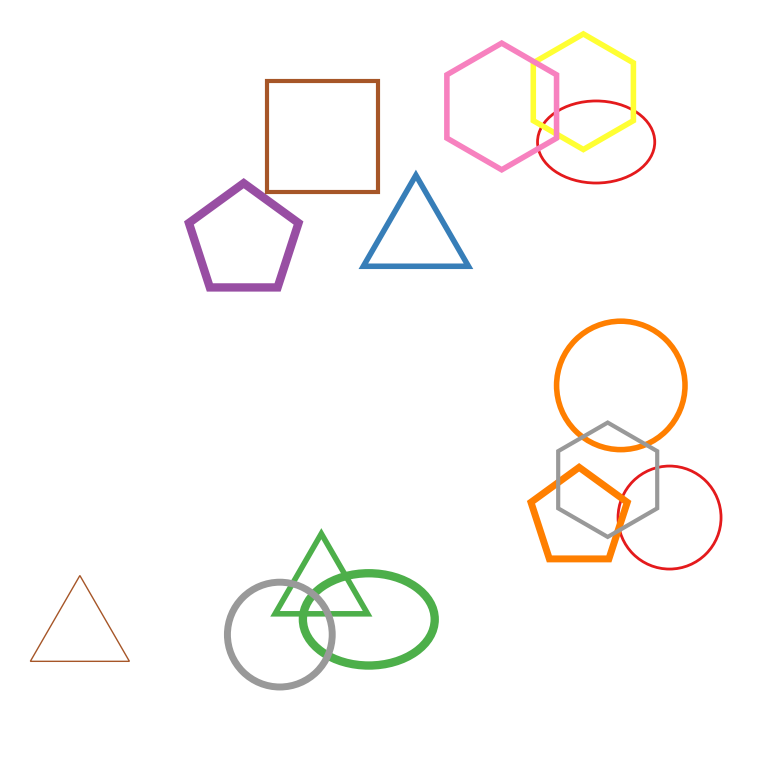[{"shape": "oval", "thickness": 1, "radius": 0.38, "center": [0.774, 0.816]}, {"shape": "circle", "thickness": 1, "radius": 0.33, "center": [0.87, 0.328]}, {"shape": "triangle", "thickness": 2, "radius": 0.39, "center": [0.54, 0.694]}, {"shape": "triangle", "thickness": 2, "radius": 0.35, "center": [0.417, 0.238]}, {"shape": "oval", "thickness": 3, "radius": 0.43, "center": [0.479, 0.196]}, {"shape": "pentagon", "thickness": 3, "radius": 0.37, "center": [0.317, 0.687]}, {"shape": "circle", "thickness": 2, "radius": 0.42, "center": [0.806, 0.499]}, {"shape": "pentagon", "thickness": 2.5, "radius": 0.33, "center": [0.752, 0.327]}, {"shape": "hexagon", "thickness": 2, "radius": 0.38, "center": [0.758, 0.881]}, {"shape": "triangle", "thickness": 0.5, "radius": 0.37, "center": [0.104, 0.178]}, {"shape": "square", "thickness": 1.5, "radius": 0.36, "center": [0.418, 0.823]}, {"shape": "hexagon", "thickness": 2, "radius": 0.41, "center": [0.652, 0.862]}, {"shape": "circle", "thickness": 2.5, "radius": 0.34, "center": [0.363, 0.176]}, {"shape": "hexagon", "thickness": 1.5, "radius": 0.37, "center": [0.789, 0.377]}]